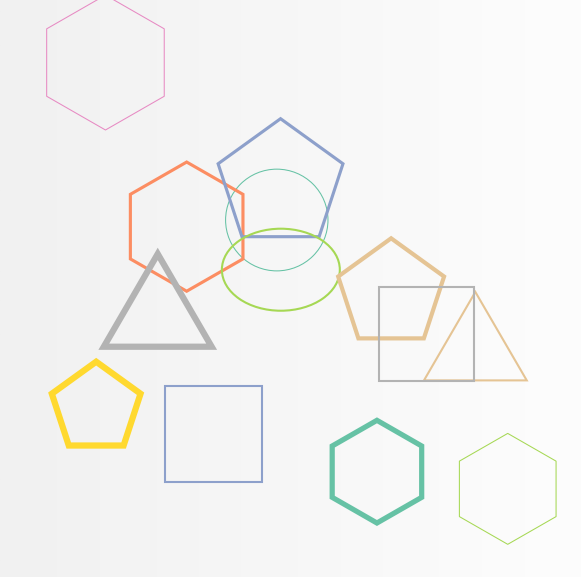[{"shape": "hexagon", "thickness": 2.5, "radius": 0.44, "center": [0.648, 0.182]}, {"shape": "circle", "thickness": 0.5, "radius": 0.44, "center": [0.476, 0.618]}, {"shape": "hexagon", "thickness": 1.5, "radius": 0.56, "center": [0.321, 0.607]}, {"shape": "square", "thickness": 1, "radius": 0.42, "center": [0.367, 0.247]}, {"shape": "pentagon", "thickness": 1.5, "radius": 0.56, "center": [0.483, 0.681]}, {"shape": "hexagon", "thickness": 0.5, "radius": 0.58, "center": [0.181, 0.891]}, {"shape": "oval", "thickness": 1, "radius": 0.51, "center": [0.483, 0.532]}, {"shape": "hexagon", "thickness": 0.5, "radius": 0.48, "center": [0.874, 0.153]}, {"shape": "pentagon", "thickness": 3, "radius": 0.4, "center": [0.165, 0.293]}, {"shape": "triangle", "thickness": 1, "radius": 0.51, "center": [0.818, 0.391]}, {"shape": "pentagon", "thickness": 2, "radius": 0.48, "center": [0.673, 0.491]}, {"shape": "square", "thickness": 1, "radius": 0.41, "center": [0.733, 0.42]}, {"shape": "triangle", "thickness": 3, "radius": 0.54, "center": [0.271, 0.452]}]